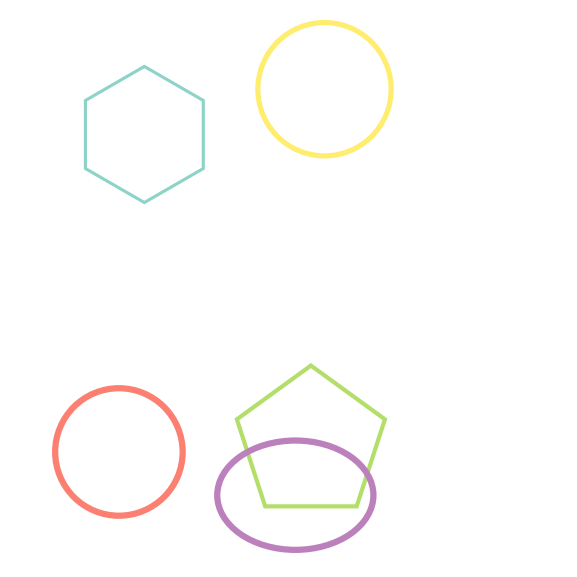[{"shape": "hexagon", "thickness": 1.5, "radius": 0.59, "center": [0.25, 0.766]}, {"shape": "circle", "thickness": 3, "radius": 0.55, "center": [0.206, 0.217]}, {"shape": "pentagon", "thickness": 2, "radius": 0.67, "center": [0.538, 0.231]}, {"shape": "oval", "thickness": 3, "radius": 0.68, "center": [0.511, 0.142]}, {"shape": "circle", "thickness": 2.5, "radius": 0.58, "center": [0.562, 0.845]}]